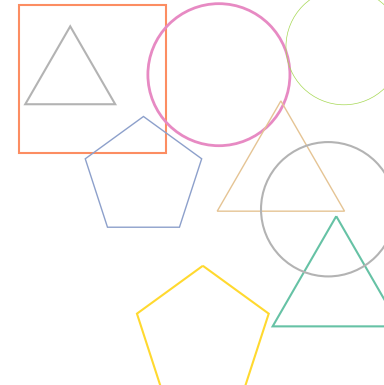[{"shape": "triangle", "thickness": 1.5, "radius": 0.95, "center": [0.873, 0.248]}, {"shape": "square", "thickness": 1.5, "radius": 0.96, "center": [0.24, 0.795]}, {"shape": "pentagon", "thickness": 1, "radius": 0.79, "center": [0.373, 0.538]}, {"shape": "circle", "thickness": 2, "radius": 0.92, "center": [0.569, 0.806]}, {"shape": "circle", "thickness": 0.5, "radius": 0.75, "center": [0.894, 0.879]}, {"shape": "pentagon", "thickness": 1.5, "radius": 0.9, "center": [0.527, 0.13]}, {"shape": "triangle", "thickness": 1, "radius": 0.95, "center": [0.73, 0.547]}, {"shape": "circle", "thickness": 1.5, "radius": 0.87, "center": [0.852, 0.456]}, {"shape": "triangle", "thickness": 1.5, "radius": 0.67, "center": [0.182, 0.797]}]